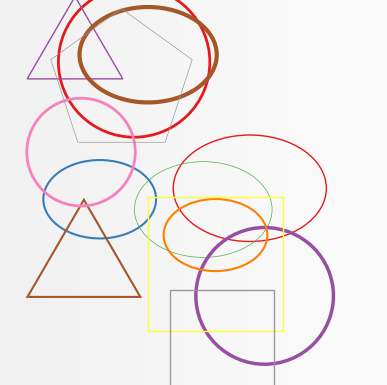[{"shape": "oval", "thickness": 1, "radius": 0.99, "center": [0.645, 0.511]}, {"shape": "circle", "thickness": 2, "radius": 0.98, "center": [0.346, 0.839]}, {"shape": "oval", "thickness": 1.5, "radius": 0.73, "center": [0.257, 0.483]}, {"shape": "oval", "thickness": 0.5, "radius": 0.89, "center": [0.525, 0.456]}, {"shape": "circle", "thickness": 2.5, "radius": 0.89, "center": [0.683, 0.231]}, {"shape": "triangle", "thickness": 1, "radius": 0.71, "center": [0.194, 0.866]}, {"shape": "oval", "thickness": 1.5, "radius": 0.67, "center": [0.556, 0.389]}, {"shape": "square", "thickness": 1, "radius": 0.87, "center": [0.557, 0.314]}, {"shape": "triangle", "thickness": 1.5, "radius": 0.84, "center": [0.216, 0.313]}, {"shape": "oval", "thickness": 3, "radius": 0.89, "center": [0.382, 0.858]}, {"shape": "circle", "thickness": 2, "radius": 0.7, "center": [0.209, 0.605]}, {"shape": "square", "thickness": 1, "radius": 0.67, "center": [0.572, 0.111]}, {"shape": "pentagon", "thickness": 0.5, "radius": 0.96, "center": [0.314, 0.786]}]